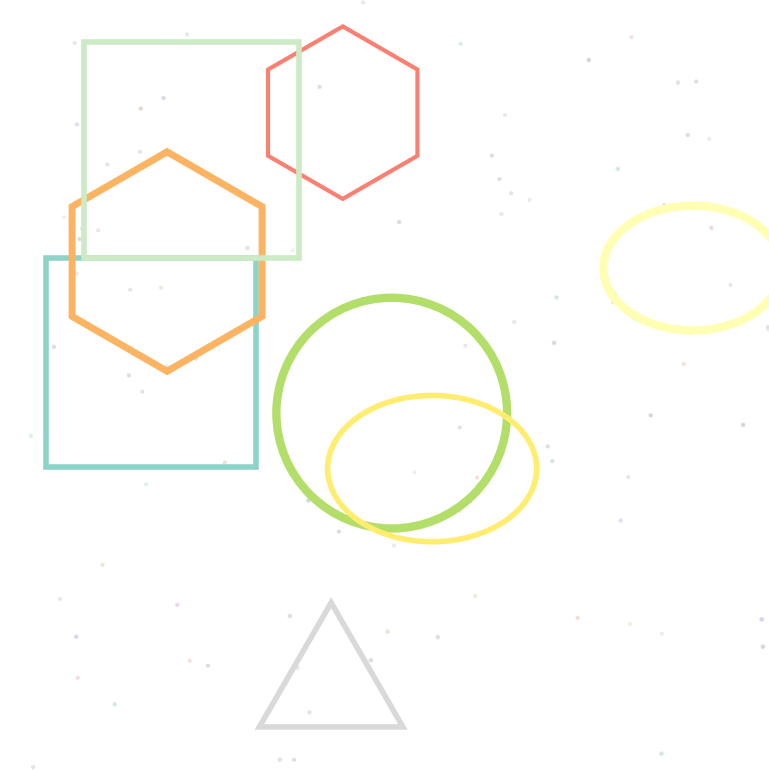[{"shape": "square", "thickness": 2, "radius": 0.68, "center": [0.196, 0.529]}, {"shape": "oval", "thickness": 3, "radius": 0.58, "center": [0.899, 0.652]}, {"shape": "hexagon", "thickness": 1.5, "radius": 0.56, "center": [0.445, 0.854]}, {"shape": "hexagon", "thickness": 2.5, "radius": 0.71, "center": [0.217, 0.66]}, {"shape": "circle", "thickness": 3, "radius": 0.75, "center": [0.509, 0.463]}, {"shape": "triangle", "thickness": 2, "radius": 0.54, "center": [0.43, 0.11]}, {"shape": "square", "thickness": 2, "radius": 0.7, "center": [0.249, 0.805]}, {"shape": "oval", "thickness": 2, "radius": 0.68, "center": [0.561, 0.391]}]